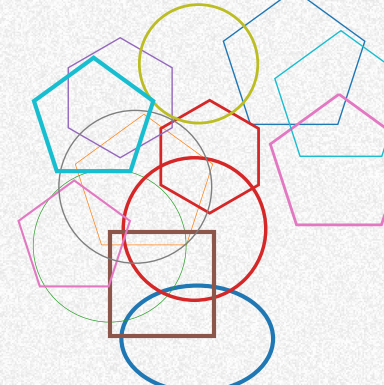[{"shape": "pentagon", "thickness": 1, "radius": 0.97, "center": [0.764, 0.833]}, {"shape": "oval", "thickness": 3, "radius": 0.99, "center": [0.512, 0.12]}, {"shape": "pentagon", "thickness": 0.5, "radius": 0.94, "center": [0.374, 0.516]}, {"shape": "circle", "thickness": 0.5, "radius": 0.99, "center": [0.285, 0.362]}, {"shape": "hexagon", "thickness": 2, "radius": 0.73, "center": [0.545, 0.593]}, {"shape": "circle", "thickness": 2.5, "radius": 0.93, "center": [0.505, 0.405]}, {"shape": "hexagon", "thickness": 1, "radius": 0.78, "center": [0.312, 0.746]}, {"shape": "square", "thickness": 3, "radius": 0.67, "center": [0.421, 0.263]}, {"shape": "pentagon", "thickness": 2, "radius": 0.94, "center": [0.881, 0.568]}, {"shape": "pentagon", "thickness": 1.5, "radius": 0.76, "center": [0.193, 0.379]}, {"shape": "circle", "thickness": 1, "radius": 0.99, "center": [0.351, 0.515]}, {"shape": "circle", "thickness": 2, "radius": 0.77, "center": [0.516, 0.834]}, {"shape": "pentagon", "thickness": 1, "radius": 0.9, "center": [0.886, 0.74]}, {"shape": "pentagon", "thickness": 3, "radius": 0.81, "center": [0.243, 0.687]}]